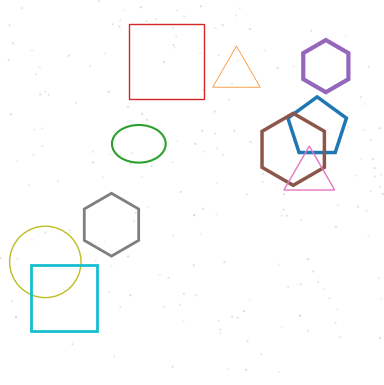[{"shape": "pentagon", "thickness": 2.5, "radius": 0.4, "center": [0.824, 0.668]}, {"shape": "triangle", "thickness": 0.5, "radius": 0.36, "center": [0.614, 0.809]}, {"shape": "oval", "thickness": 1.5, "radius": 0.35, "center": [0.361, 0.626]}, {"shape": "square", "thickness": 1, "radius": 0.48, "center": [0.432, 0.84]}, {"shape": "hexagon", "thickness": 3, "radius": 0.34, "center": [0.846, 0.828]}, {"shape": "hexagon", "thickness": 2.5, "radius": 0.47, "center": [0.762, 0.612]}, {"shape": "triangle", "thickness": 1, "radius": 0.38, "center": [0.803, 0.544]}, {"shape": "hexagon", "thickness": 2, "radius": 0.41, "center": [0.29, 0.416]}, {"shape": "circle", "thickness": 1, "radius": 0.46, "center": [0.118, 0.32]}, {"shape": "square", "thickness": 2, "radius": 0.43, "center": [0.166, 0.226]}]